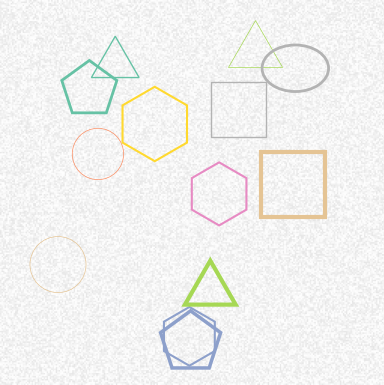[{"shape": "triangle", "thickness": 1, "radius": 0.36, "center": [0.299, 0.834]}, {"shape": "pentagon", "thickness": 2, "radius": 0.38, "center": [0.232, 0.768]}, {"shape": "circle", "thickness": 0.5, "radius": 0.33, "center": [0.254, 0.6]}, {"shape": "hexagon", "thickness": 1.5, "radius": 0.38, "center": [0.492, 0.126]}, {"shape": "pentagon", "thickness": 2.5, "radius": 0.41, "center": [0.495, 0.111]}, {"shape": "hexagon", "thickness": 1.5, "radius": 0.41, "center": [0.569, 0.496]}, {"shape": "triangle", "thickness": 3, "radius": 0.38, "center": [0.546, 0.247]}, {"shape": "triangle", "thickness": 0.5, "radius": 0.41, "center": [0.664, 0.865]}, {"shape": "hexagon", "thickness": 1.5, "radius": 0.48, "center": [0.402, 0.678]}, {"shape": "circle", "thickness": 0.5, "radius": 0.36, "center": [0.151, 0.313]}, {"shape": "square", "thickness": 3, "radius": 0.42, "center": [0.761, 0.521]}, {"shape": "square", "thickness": 1, "radius": 0.36, "center": [0.62, 0.716]}, {"shape": "oval", "thickness": 2, "radius": 0.43, "center": [0.767, 0.823]}]